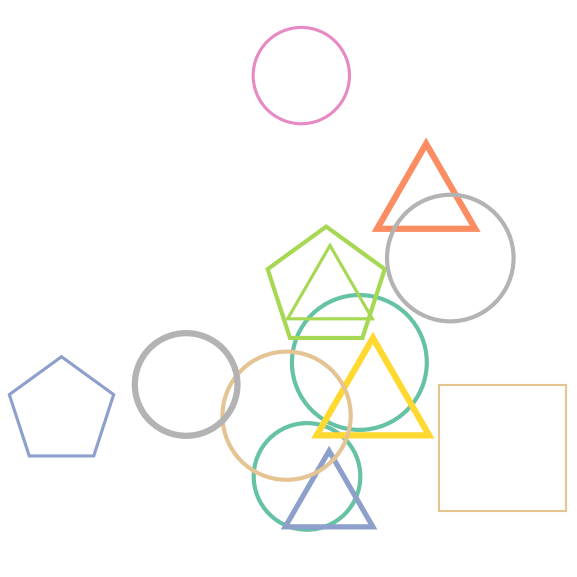[{"shape": "circle", "thickness": 2, "radius": 0.46, "center": [0.532, 0.174]}, {"shape": "circle", "thickness": 2, "radius": 0.58, "center": [0.622, 0.372]}, {"shape": "triangle", "thickness": 3, "radius": 0.49, "center": [0.738, 0.652]}, {"shape": "triangle", "thickness": 2.5, "radius": 0.44, "center": [0.57, 0.131]}, {"shape": "pentagon", "thickness": 1.5, "radius": 0.47, "center": [0.106, 0.286]}, {"shape": "circle", "thickness": 1.5, "radius": 0.42, "center": [0.522, 0.868]}, {"shape": "triangle", "thickness": 1.5, "radius": 0.42, "center": [0.571, 0.489]}, {"shape": "pentagon", "thickness": 2, "radius": 0.53, "center": [0.565, 0.5]}, {"shape": "triangle", "thickness": 3, "radius": 0.56, "center": [0.646, 0.301]}, {"shape": "square", "thickness": 1, "radius": 0.55, "center": [0.87, 0.223]}, {"shape": "circle", "thickness": 2, "radius": 0.56, "center": [0.496, 0.279]}, {"shape": "circle", "thickness": 3, "radius": 0.44, "center": [0.322, 0.333]}, {"shape": "circle", "thickness": 2, "radius": 0.55, "center": [0.78, 0.552]}]